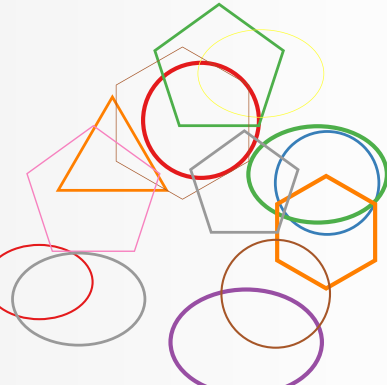[{"shape": "oval", "thickness": 1.5, "radius": 0.69, "center": [0.101, 0.267]}, {"shape": "circle", "thickness": 3, "radius": 0.75, "center": [0.519, 0.687]}, {"shape": "circle", "thickness": 2, "radius": 0.67, "center": [0.844, 0.525]}, {"shape": "oval", "thickness": 3, "radius": 0.89, "center": [0.82, 0.547]}, {"shape": "pentagon", "thickness": 2, "radius": 0.87, "center": [0.565, 0.815]}, {"shape": "oval", "thickness": 3, "radius": 0.98, "center": [0.635, 0.111]}, {"shape": "triangle", "thickness": 2, "radius": 0.81, "center": [0.29, 0.586]}, {"shape": "hexagon", "thickness": 3, "radius": 0.73, "center": [0.842, 0.397]}, {"shape": "oval", "thickness": 0.5, "radius": 0.81, "center": [0.673, 0.809]}, {"shape": "hexagon", "thickness": 0.5, "radius": 0.99, "center": [0.471, 0.68]}, {"shape": "circle", "thickness": 1.5, "radius": 0.7, "center": [0.712, 0.237]}, {"shape": "pentagon", "thickness": 1, "radius": 0.9, "center": [0.241, 0.493]}, {"shape": "oval", "thickness": 2, "radius": 0.85, "center": [0.203, 0.223]}, {"shape": "pentagon", "thickness": 2, "radius": 0.73, "center": [0.631, 0.514]}]